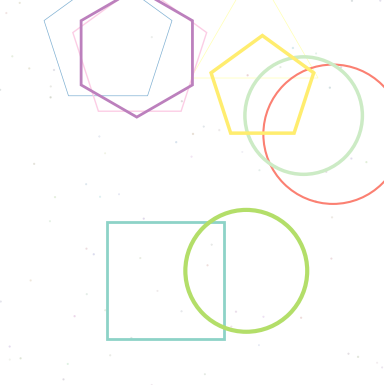[{"shape": "square", "thickness": 2, "radius": 0.76, "center": [0.43, 0.271]}, {"shape": "triangle", "thickness": 0.5, "radius": 0.95, "center": [0.661, 0.893]}, {"shape": "circle", "thickness": 1.5, "radius": 0.9, "center": [0.865, 0.651]}, {"shape": "pentagon", "thickness": 0.5, "radius": 0.87, "center": [0.281, 0.893]}, {"shape": "circle", "thickness": 3, "radius": 0.79, "center": [0.64, 0.297]}, {"shape": "pentagon", "thickness": 1, "radius": 0.91, "center": [0.363, 0.859]}, {"shape": "hexagon", "thickness": 2, "radius": 0.83, "center": [0.355, 0.863]}, {"shape": "circle", "thickness": 2.5, "radius": 0.76, "center": [0.789, 0.7]}, {"shape": "pentagon", "thickness": 2.5, "radius": 0.7, "center": [0.682, 0.768]}]